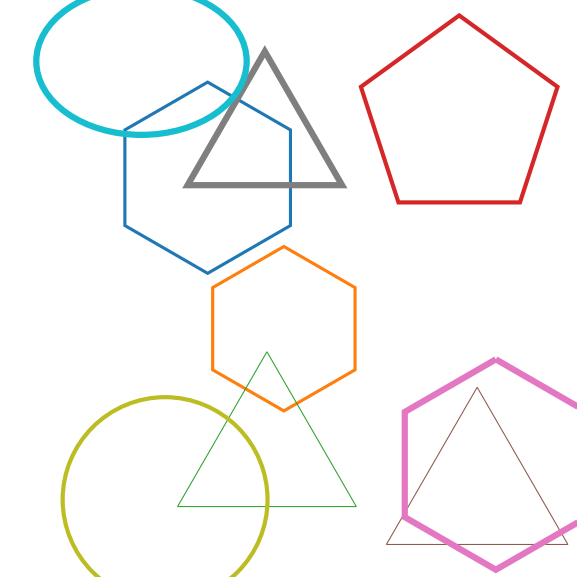[{"shape": "hexagon", "thickness": 1.5, "radius": 0.83, "center": [0.36, 0.691]}, {"shape": "hexagon", "thickness": 1.5, "radius": 0.71, "center": [0.492, 0.43]}, {"shape": "triangle", "thickness": 0.5, "radius": 0.89, "center": [0.462, 0.211]}, {"shape": "pentagon", "thickness": 2, "radius": 0.89, "center": [0.795, 0.793]}, {"shape": "triangle", "thickness": 0.5, "radius": 0.91, "center": [0.826, 0.147]}, {"shape": "hexagon", "thickness": 3, "radius": 0.91, "center": [0.859, 0.195]}, {"shape": "triangle", "thickness": 3, "radius": 0.77, "center": [0.459, 0.756]}, {"shape": "circle", "thickness": 2, "radius": 0.89, "center": [0.286, 0.134]}, {"shape": "oval", "thickness": 3, "radius": 0.91, "center": [0.245, 0.893]}]